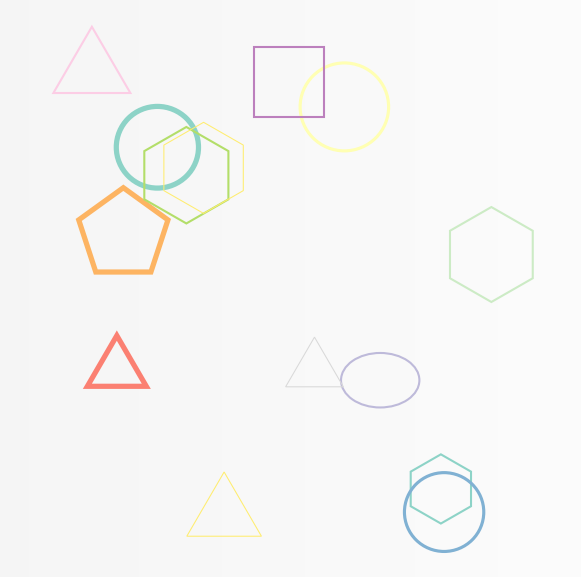[{"shape": "circle", "thickness": 2.5, "radius": 0.35, "center": [0.271, 0.744]}, {"shape": "hexagon", "thickness": 1, "radius": 0.3, "center": [0.758, 0.152]}, {"shape": "circle", "thickness": 1.5, "radius": 0.38, "center": [0.592, 0.814]}, {"shape": "oval", "thickness": 1, "radius": 0.34, "center": [0.654, 0.341]}, {"shape": "triangle", "thickness": 2.5, "radius": 0.29, "center": [0.201, 0.359]}, {"shape": "circle", "thickness": 1.5, "radius": 0.34, "center": [0.764, 0.112]}, {"shape": "pentagon", "thickness": 2.5, "radius": 0.4, "center": [0.212, 0.593]}, {"shape": "hexagon", "thickness": 1, "radius": 0.42, "center": [0.321, 0.696]}, {"shape": "triangle", "thickness": 1, "radius": 0.38, "center": [0.158, 0.876]}, {"shape": "triangle", "thickness": 0.5, "radius": 0.29, "center": [0.541, 0.358]}, {"shape": "square", "thickness": 1, "radius": 0.3, "center": [0.497, 0.857]}, {"shape": "hexagon", "thickness": 1, "radius": 0.41, "center": [0.845, 0.558]}, {"shape": "hexagon", "thickness": 0.5, "radius": 0.39, "center": [0.35, 0.708]}, {"shape": "triangle", "thickness": 0.5, "radius": 0.37, "center": [0.386, 0.108]}]